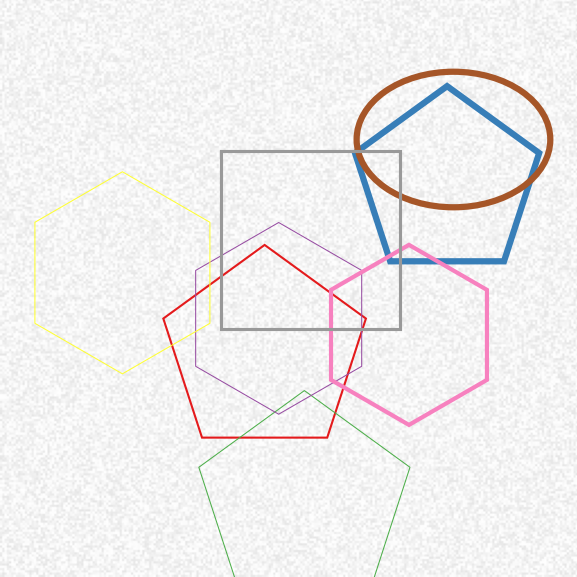[{"shape": "pentagon", "thickness": 1, "radius": 0.92, "center": [0.458, 0.391]}, {"shape": "pentagon", "thickness": 3, "radius": 0.84, "center": [0.774, 0.682]}, {"shape": "pentagon", "thickness": 0.5, "radius": 0.96, "center": [0.527, 0.131]}, {"shape": "hexagon", "thickness": 0.5, "radius": 0.83, "center": [0.483, 0.448]}, {"shape": "hexagon", "thickness": 0.5, "radius": 0.87, "center": [0.212, 0.527]}, {"shape": "oval", "thickness": 3, "radius": 0.84, "center": [0.785, 0.758]}, {"shape": "hexagon", "thickness": 2, "radius": 0.78, "center": [0.708, 0.419]}, {"shape": "square", "thickness": 1.5, "radius": 0.77, "center": [0.538, 0.584]}]